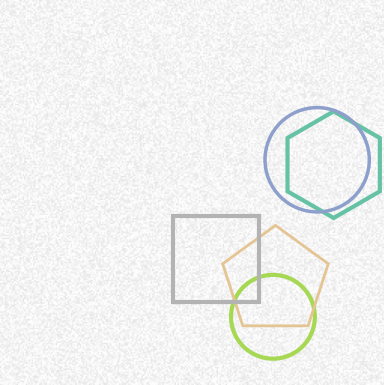[{"shape": "hexagon", "thickness": 3, "radius": 0.69, "center": [0.867, 0.572]}, {"shape": "circle", "thickness": 2.5, "radius": 0.68, "center": [0.824, 0.585]}, {"shape": "circle", "thickness": 3, "radius": 0.54, "center": [0.709, 0.177]}, {"shape": "pentagon", "thickness": 2, "radius": 0.72, "center": [0.715, 0.27]}, {"shape": "square", "thickness": 3, "radius": 0.56, "center": [0.562, 0.327]}]